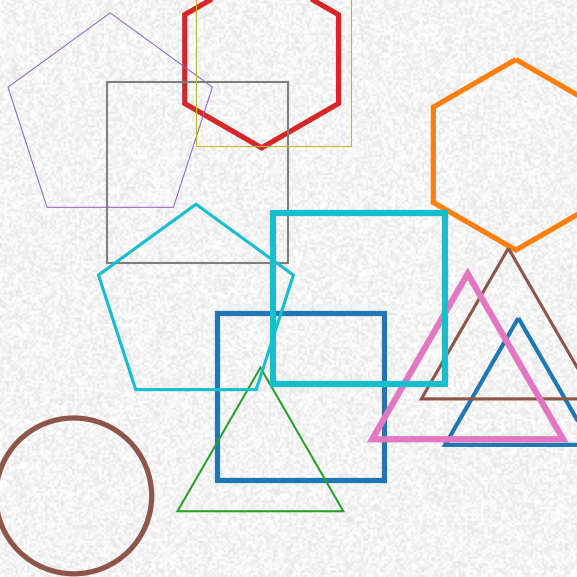[{"shape": "triangle", "thickness": 2, "radius": 0.73, "center": [0.898, 0.302]}, {"shape": "square", "thickness": 2.5, "radius": 0.72, "center": [0.521, 0.313]}, {"shape": "hexagon", "thickness": 2.5, "radius": 0.83, "center": [0.893, 0.731]}, {"shape": "triangle", "thickness": 1, "radius": 0.83, "center": [0.451, 0.197]}, {"shape": "hexagon", "thickness": 2.5, "radius": 0.77, "center": [0.453, 0.897]}, {"shape": "pentagon", "thickness": 0.5, "radius": 0.93, "center": [0.191, 0.791]}, {"shape": "circle", "thickness": 2.5, "radius": 0.67, "center": [0.128, 0.14]}, {"shape": "triangle", "thickness": 1.5, "radius": 0.87, "center": [0.88, 0.395]}, {"shape": "triangle", "thickness": 3, "radius": 0.95, "center": [0.81, 0.334]}, {"shape": "square", "thickness": 1, "radius": 0.78, "center": [0.342, 0.701]}, {"shape": "square", "thickness": 0.5, "radius": 0.67, "center": [0.474, 0.88]}, {"shape": "square", "thickness": 3, "radius": 0.74, "center": [0.622, 0.482]}, {"shape": "pentagon", "thickness": 1.5, "radius": 0.89, "center": [0.339, 0.468]}]